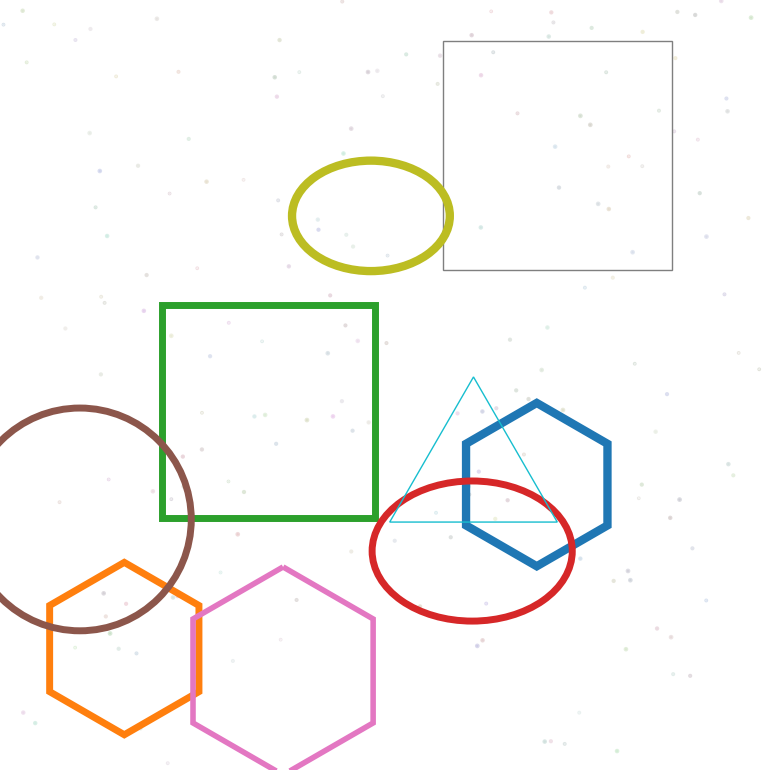[{"shape": "hexagon", "thickness": 3, "radius": 0.53, "center": [0.697, 0.371]}, {"shape": "hexagon", "thickness": 2.5, "radius": 0.56, "center": [0.161, 0.158]}, {"shape": "square", "thickness": 2.5, "radius": 0.69, "center": [0.349, 0.465]}, {"shape": "oval", "thickness": 2.5, "radius": 0.65, "center": [0.613, 0.284]}, {"shape": "circle", "thickness": 2.5, "radius": 0.72, "center": [0.104, 0.325]}, {"shape": "hexagon", "thickness": 2, "radius": 0.68, "center": [0.368, 0.129]}, {"shape": "square", "thickness": 0.5, "radius": 0.74, "center": [0.724, 0.798]}, {"shape": "oval", "thickness": 3, "radius": 0.51, "center": [0.482, 0.72]}, {"shape": "triangle", "thickness": 0.5, "radius": 0.63, "center": [0.615, 0.385]}]